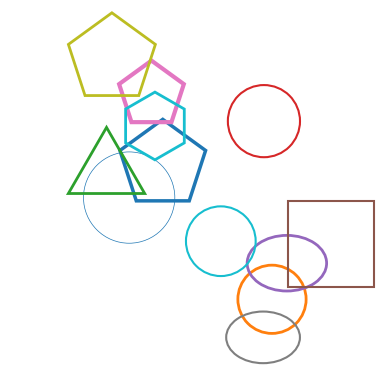[{"shape": "circle", "thickness": 0.5, "radius": 0.59, "center": [0.335, 0.487]}, {"shape": "pentagon", "thickness": 2.5, "radius": 0.58, "center": [0.423, 0.573]}, {"shape": "circle", "thickness": 2, "radius": 0.44, "center": [0.706, 0.223]}, {"shape": "triangle", "thickness": 2, "radius": 0.57, "center": [0.277, 0.555]}, {"shape": "circle", "thickness": 1.5, "radius": 0.47, "center": [0.686, 0.685]}, {"shape": "oval", "thickness": 2, "radius": 0.52, "center": [0.745, 0.316]}, {"shape": "square", "thickness": 1.5, "radius": 0.56, "center": [0.861, 0.365]}, {"shape": "pentagon", "thickness": 3, "radius": 0.44, "center": [0.393, 0.754]}, {"shape": "oval", "thickness": 1.5, "radius": 0.48, "center": [0.683, 0.124]}, {"shape": "pentagon", "thickness": 2, "radius": 0.59, "center": [0.291, 0.848]}, {"shape": "circle", "thickness": 1.5, "radius": 0.45, "center": [0.574, 0.374]}, {"shape": "hexagon", "thickness": 2, "radius": 0.44, "center": [0.402, 0.673]}]